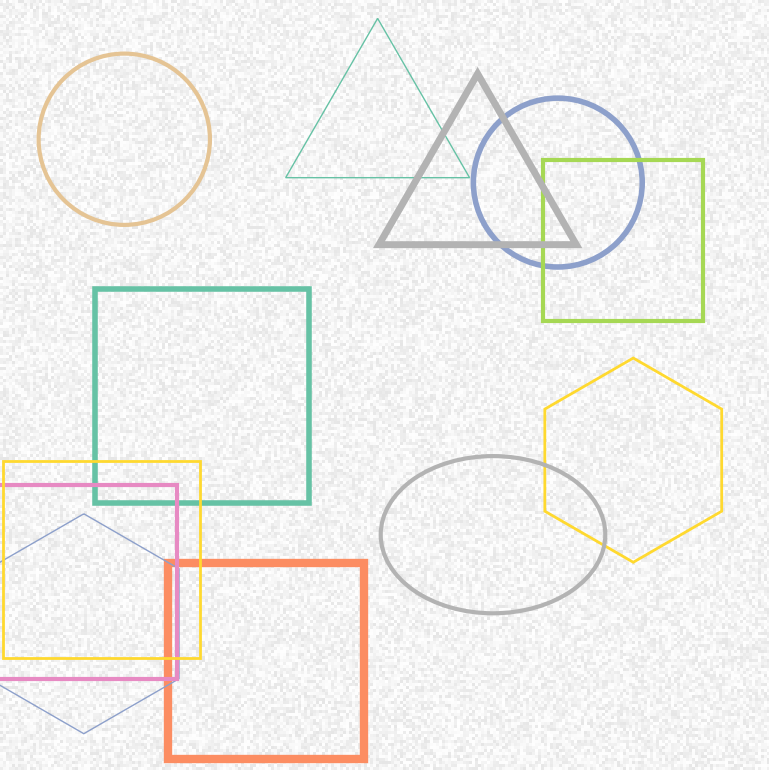[{"shape": "triangle", "thickness": 0.5, "radius": 0.69, "center": [0.49, 0.838]}, {"shape": "square", "thickness": 2, "radius": 0.7, "center": [0.263, 0.485]}, {"shape": "square", "thickness": 3, "radius": 0.64, "center": [0.345, 0.141]}, {"shape": "circle", "thickness": 2, "radius": 0.55, "center": [0.724, 0.763]}, {"shape": "hexagon", "thickness": 0.5, "radius": 0.71, "center": [0.109, 0.19]}, {"shape": "square", "thickness": 1.5, "radius": 0.63, "center": [0.104, 0.244]}, {"shape": "square", "thickness": 1.5, "radius": 0.52, "center": [0.809, 0.688]}, {"shape": "square", "thickness": 1, "radius": 0.64, "center": [0.132, 0.273]}, {"shape": "hexagon", "thickness": 1, "radius": 0.66, "center": [0.822, 0.402]}, {"shape": "circle", "thickness": 1.5, "radius": 0.56, "center": [0.161, 0.819]}, {"shape": "triangle", "thickness": 2.5, "radius": 0.74, "center": [0.62, 0.756]}, {"shape": "oval", "thickness": 1.5, "radius": 0.73, "center": [0.64, 0.306]}]